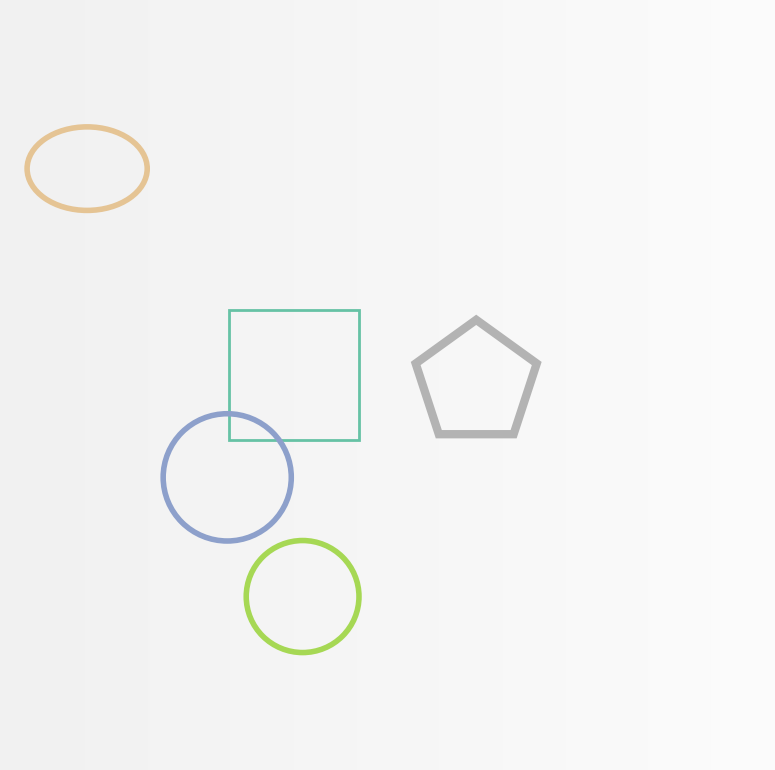[{"shape": "square", "thickness": 1, "radius": 0.42, "center": [0.379, 0.513]}, {"shape": "circle", "thickness": 2, "radius": 0.41, "center": [0.293, 0.38]}, {"shape": "circle", "thickness": 2, "radius": 0.36, "center": [0.39, 0.225]}, {"shape": "oval", "thickness": 2, "radius": 0.39, "center": [0.112, 0.781]}, {"shape": "pentagon", "thickness": 3, "radius": 0.41, "center": [0.614, 0.503]}]